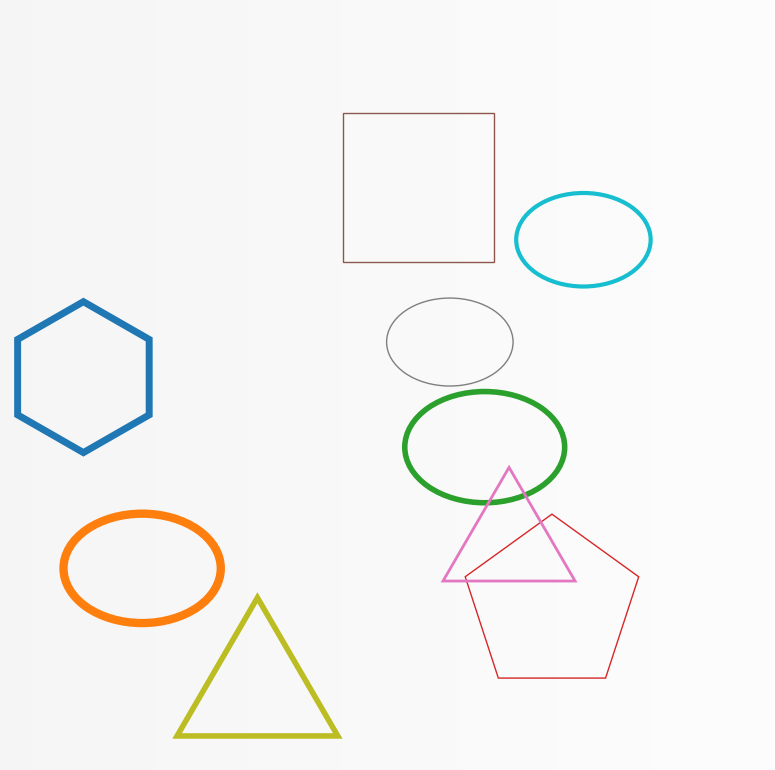[{"shape": "hexagon", "thickness": 2.5, "radius": 0.49, "center": [0.108, 0.51]}, {"shape": "oval", "thickness": 3, "radius": 0.51, "center": [0.183, 0.262]}, {"shape": "oval", "thickness": 2, "radius": 0.52, "center": [0.625, 0.419]}, {"shape": "pentagon", "thickness": 0.5, "radius": 0.59, "center": [0.712, 0.215]}, {"shape": "square", "thickness": 0.5, "radius": 0.48, "center": [0.54, 0.757]}, {"shape": "triangle", "thickness": 1, "radius": 0.49, "center": [0.657, 0.295]}, {"shape": "oval", "thickness": 0.5, "radius": 0.41, "center": [0.58, 0.556]}, {"shape": "triangle", "thickness": 2, "radius": 0.6, "center": [0.332, 0.104]}, {"shape": "oval", "thickness": 1.5, "radius": 0.43, "center": [0.753, 0.689]}]